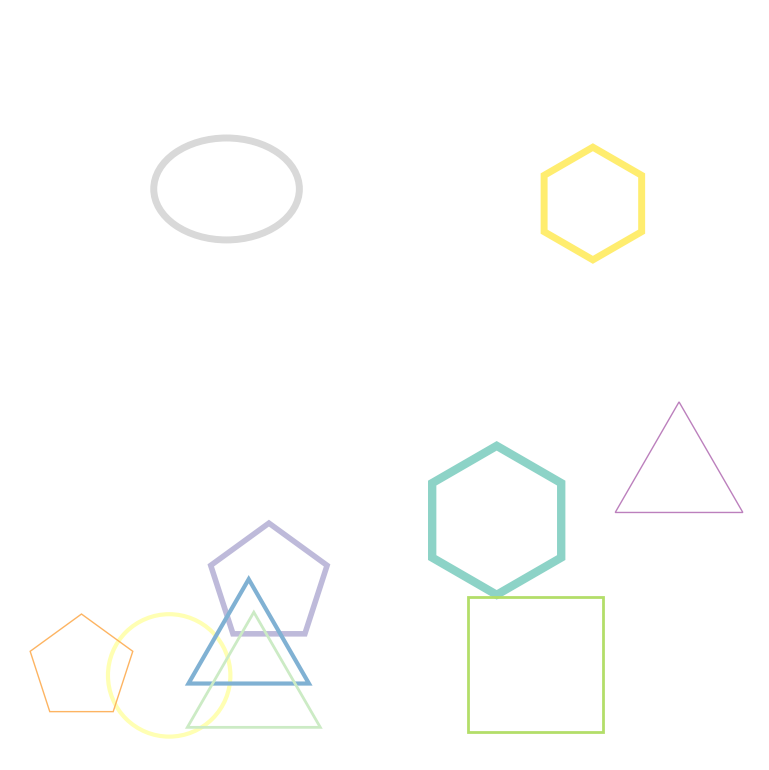[{"shape": "hexagon", "thickness": 3, "radius": 0.48, "center": [0.645, 0.324]}, {"shape": "circle", "thickness": 1.5, "radius": 0.4, "center": [0.22, 0.123]}, {"shape": "pentagon", "thickness": 2, "radius": 0.4, "center": [0.349, 0.241]}, {"shape": "triangle", "thickness": 1.5, "radius": 0.45, "center": [0.323, 0.157]}, {"shape": "pentagon", "thickness": 0.5, "radius": 0.35, "center": [0.106, 0.132]}, {"shape": "square", "thickness": 1, "radius": 0.44, "center": [0.696, 0.137]}, {"shape": "oval", "thickness": 2.5, "radius": 0.47, "center": [0.294, 0.755]}, {"shape": "triangle", "thickness": 0.5, "radius": 0.48, "center": [0.882, 0.382]}, {"shape": "triangle", "thickness": 1, "radius": 0.5, "center": [0.33, 0.105]}, {"shape": "hexagon", "thickness": 2.5, "radius": 0.37, "center": [0.77, 0.736]}]